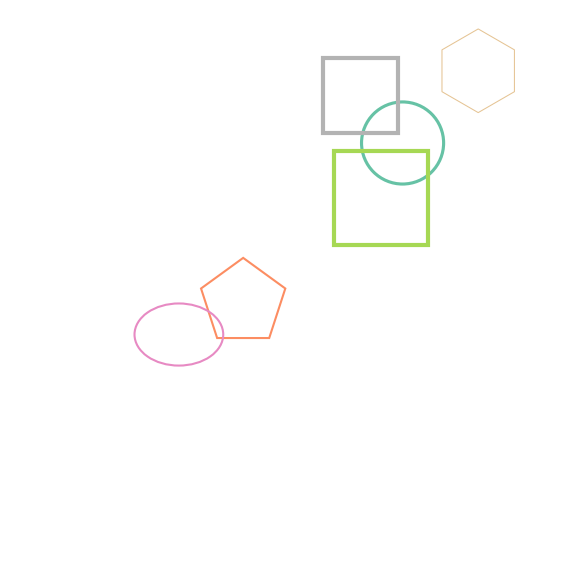[{"shape": "circle", "thickness": 1.5, "radius": 0.36, "center": [0.697, 0.752]}, {"shape": "pentagon", "thickness": 1, "radius": 0.38, "center": [0.421, 0.476]}, {"shape": "oval", "thickness": 1, "radius": 0.38, "center": [0.31, 0.42]}, {"shape": "square", "thickness": 2, "radius": 0.41, "center": [0.66, 0.656]}, {"shape": "hexagon", "thickness": 0.5, "radius": 0.36, "center": [0.828, 0.877]}, {"shape": "square", "thickness": 2, "radius": 0.33, "center": [0.624, 0.833]}]